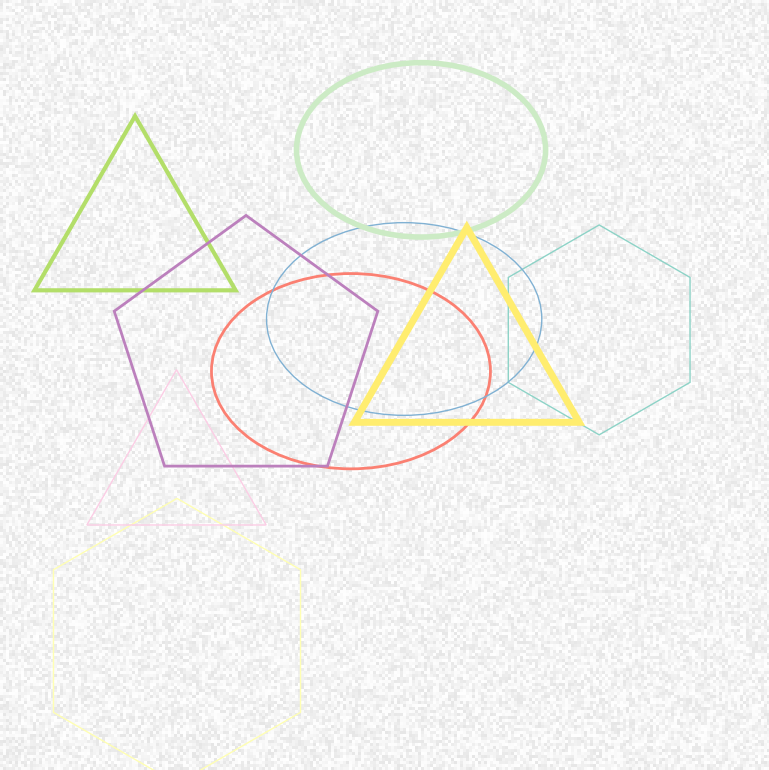[{"shape": "hexagon", "thickness": 0.5, "radius": 0.68, "center": [0.778, 0.572]}, {"shape": "hexagon", "thickness": 0.5, "radius": 0.93, "center": [0.23, 0.167]}, {"shape": "oval", "thickness": 1, "radius": 0.91, "center": [0.456, 0.518]}, {"shape": "oval", "thickness": 0.5, "radius": 0.89, "center": [0.525, 0.586]}, {"shape": "triangle", "thickness": 1.5, "radius": 0.75, "center": [0.175, 0.698]}, {"shape": "triangle", "thickness": 0.5, "radius": 0.67, "center": [0.229, 0.385]}, {"shape": "pentagon", "thickness": 1, "radius": 0.9, "center": [0.32, 0.54]}, {"shape": "oval", "thickness": 2, "radius": 0.81, "center": [0.547, 0.805]}, {"shape": "triangle", "thickness": 2.5, "radius": 0.84, "center": [0.606, 0.536]}]